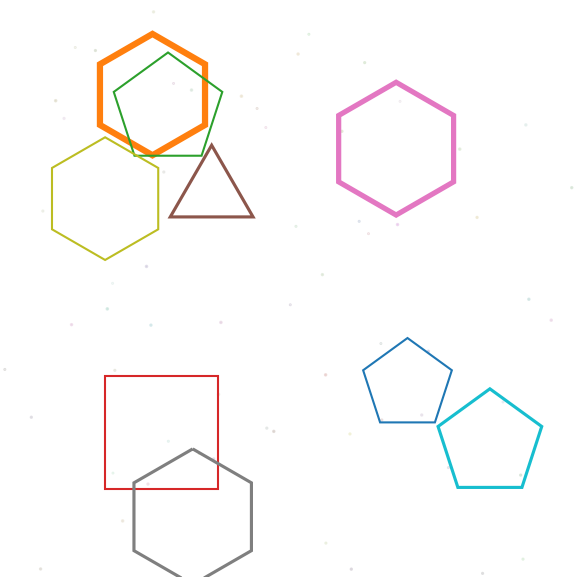[{"shape": "pentagon", "thickness": 1, "radius": 0.4, "center": [0.706, 0.333]}, {"shape": "hexagon", "thickness": 3, "radius": 0.53, "center": [0.264, 0.835]}, {"shape": "pentagon", "thickness": 1, "radius": 0.49, "center": [0.291, 0.809]}, {"shape": "square", "thickness": 1, "radius": 0.49, "center": [0.28, 0.25]}, {"shape": "triangle", "thickness": 1.5, "radius": 0.41, "center": [0.367, 0.665]}, {"shape": "hexagon", "thickness": 2.5, "radius": 0.57, "center": [0.686, 0.742]}, {"shape": "hexagon", "thickness": 1.5, "radius": 0.59, "center": [0.334, 0.104]}, {"shape": "hexagon", "thickness": 1, "radius": 0.53, "center": [0.182, 0.655]}, {"shape": "pentagon", "thickness": 1.5, "radius": 0.47, "center": [0.848, 0.231]}]